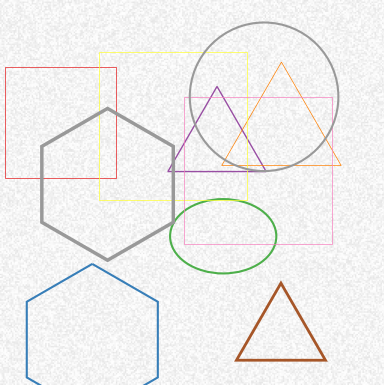[{"shape": "square", "thickness": 0.5, "radius": 0.72, "center": [0.157, 0.682]}, {"shape": "hexagon", "thickness": 1.5, "radius": 0.98, "center": [0.24, 0.118]}, {"shape": "oval", "thickness": 1.5, "radius": 0.69, "center": [0.58, 0.386]}, {"shape": "triangle", "thickness": 1, "radius": 0.74, "center": [0.564, 0.628]}, {"shape": "triangle", "thickness": 0.5, "radius": 0.9, "center": [0.731, 0.66]}, {"shape": "square", "thickness": 0.5, "radius": 0.96, "center": [0.45, 0.672]}, {"shape": "triangle", "thickness": 2, "radius": 0.67, "center": [0.73, 0.131]}, {"shape": "square", "thickness": 0.5, "radius": 0.96, "center": [0.67, 0.556]}, {"shape": "hexagon", "thickness": 2.5, "radius": 0.99, "center": [0.279, 0.521]}, {"shape": "circle", "thickness": 1.5, "radius": 0.96, "center": [0.686, 0.749]}]